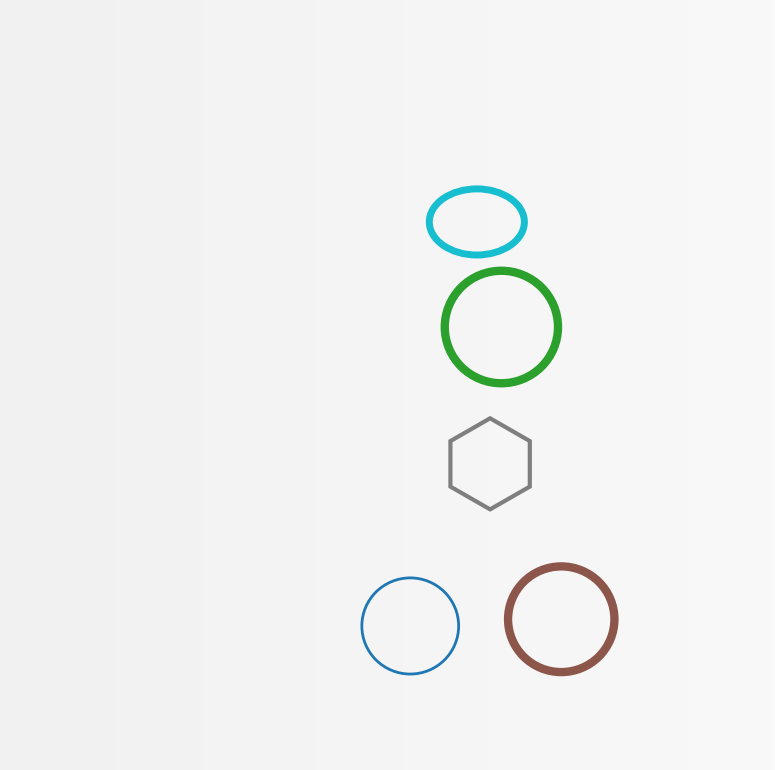[{"shape": "circle", "thickness": 1, "radius": 0.31, "center": [0.529, 0.187]}, {"shape": "circle", "thickness": 3, "radius": 0.37, "center": [0.647, 0.575]}, {"shape": "circle", "thickness": 3, "radius": 0.34, "center": [0.724, 0.196]}, {"shape": "hexagon", "thickness": 1.5, "radius": 0.3, "center": [0.632, 0.398]}, {"shape": "oval", "thickness": 2.5, "radius": 0.31, "center": [0.615, 0.712]}]